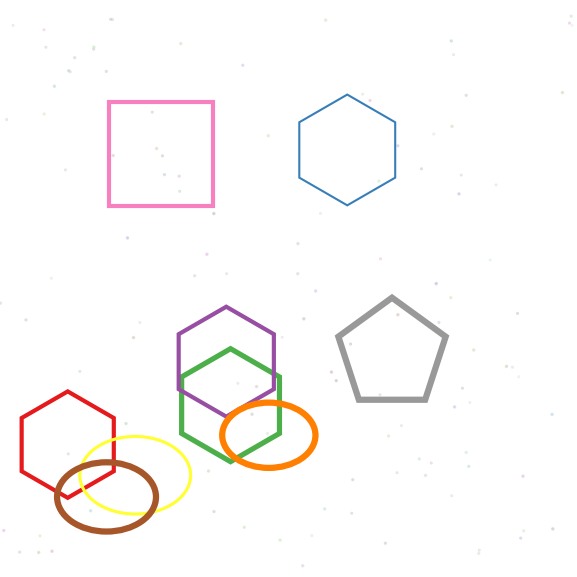[{"shape": "hexagon", "thickness": 2, "radius": 0.46, "center": [0.117, 0.229]}, {"shape": "hexagon", "thickness": 1, "radius": 0.48, "center": [0.601, 0.739]}, {"shape": "hexagon", "thickness": 2.5, "radius": 0.49, "center": [0.399, 0.298]}, {"shape": "hexagon", "thickness": 2, "radius": 0.48, "center": [0.392, 0.373]}, {"shape": "oval", "thickness": 3, "radius": 0.4, "center": [0.466, 0.245]}, {"shape": "oval", "thickness": 1.5, "radius": 0.48, "center": [0.234, 0.176]}, {"shape": "oval", "thickness": 3, "radius": 0.43, "center": [0.184, 0.139]}, {"shape": "square", "thickness": 2, "radius": 0.45, "center": [0.279, 0.732]}, {"shape": "pentagon", "thickness": 3, "radius": 0.49, "center": [0.679, 0.386]}]